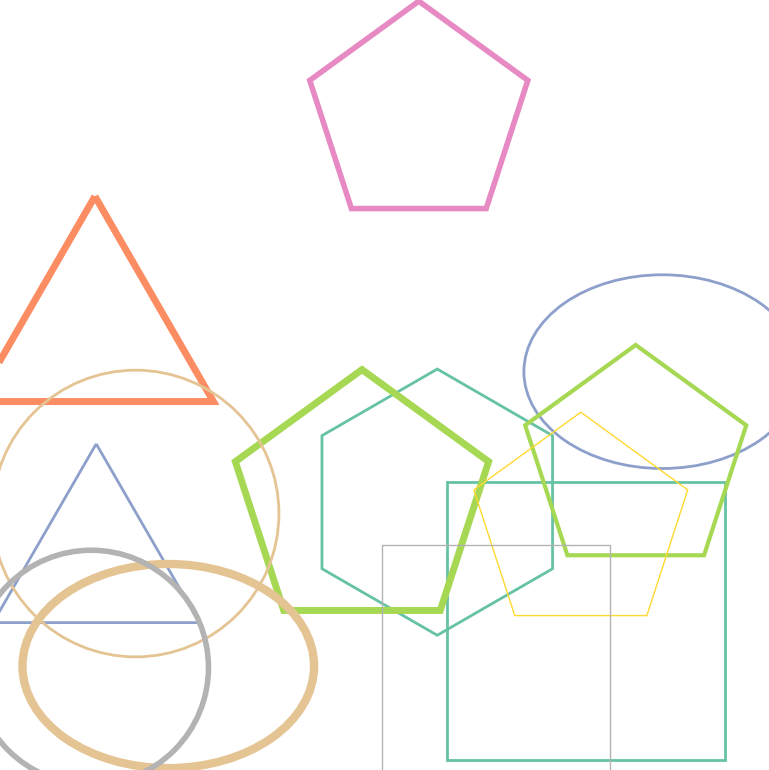[{"shape": "hexagon", "thickness": 1, "radius": 0.86, "center": [0.568, 0.348]}, {"shape": "square", "thickness": 1, "radius": 0.9, "center": [0.761, 0.194]}, {"shape": "triangle", "thickness": 2.5, "radius": 0.89, "center": [0.123, 0.567]}, {"shape": "triangle", "thickness": 1, "radius": 0.77, "center": [0.125, 0.269]}, {"shape": "oval", "thickness": 1, "radius": 0.9, "center": [0.86, 0.517]}, {"shape": "pentagon", "thickness": 2, "radius": 0.74, "center": [0.544, 0.85]}, {"shape": "pentagon", "thickness": 1.5, "radius": 0.75, "center": [0.826, 0.401]}, {"shape": "pentagon", "thickness": 2.5, "radius": 0.86, "center": [0.47, 0.347]}, {"shape": "pentagon", "thickness": 0.5, "radius": 0.73, "center": [0.754, 0.319]}, {"shape": "oval", "thickness": 3, "radius": 0.95, "center": [0.219, 0.135]}, {"shape": "circle", "thickness": 1, "radius": 0.93, "center": [0.176, 0.333]}, {"shape": "square", "thickness": 0.5, "radius": 0.74, "center": [0.644, 0.145]}, {"shape": "circle", "thickness": 2, "radius": 0.76, "center": [0.119, 0.133]}]